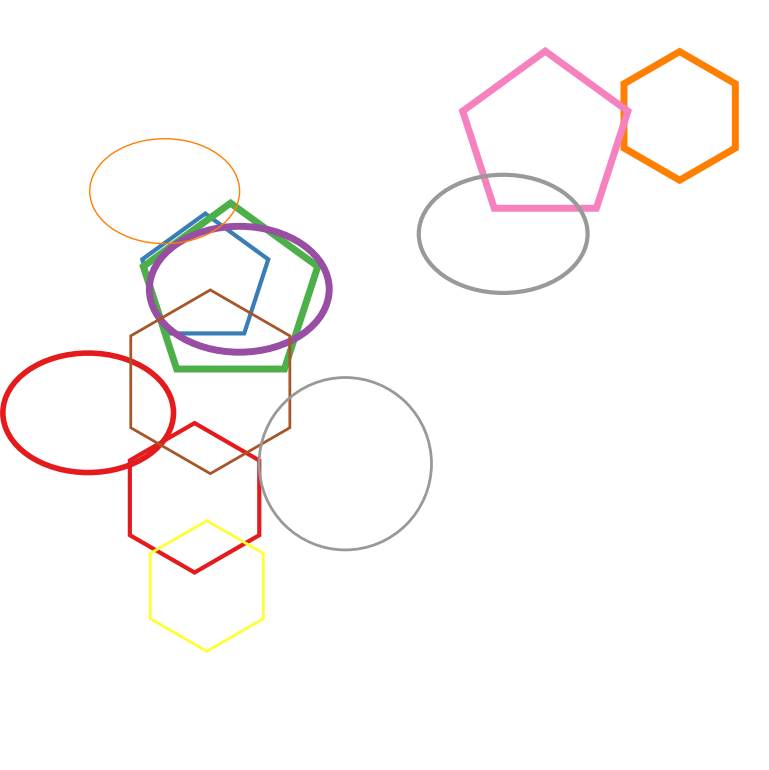[{"shape": "hexagon", "thickness": 1.5, "radius": 0.49, "center": [0.253, 0.354]}, {"shape": "oval", "thickness": 2, "radius": 0.55, "center": [0.115, 0.464]}, {"shape": "pentagon", "thickness": 1.5, "radius": 0.43, "center": [0.267, 0.637]}, {"shape": "pentagon", "thickness": 2.5, "radius": 0.6, "center": [0.299, 0.617]}, {"shape": "oval", "thickness": 2.5, "radius": 0.58, "center": [0.311, 0.624]}, {"shape": "oval", "thickness": 0.5, "radius": 0.49, "center": [0.214, 0.752]}, {"shape": "hexagon", "thickness": 2.5, "radius": 0.42, "center": [0.883, 0.849]}, {"shape": "hexagon", "thickness": 1, "radius": 0.42, "center": [0.269, 0.239]}, {"shape": "hexagon", "thickness": 1, "radius": 0.6, "center": [0.273, 0.504]}, {"shape": "pentagon", "thickness": 2.5, "radius": 0.56, "center": [0.708, 0.821]}, {"shape": "circle", "thickness": 1, "radius": 0.56, "center": [0.448, 0.398]}, {"shape": "oval", "thickness": 1.5, "radius": 0.55, "center": [0.653, 0.696]}]